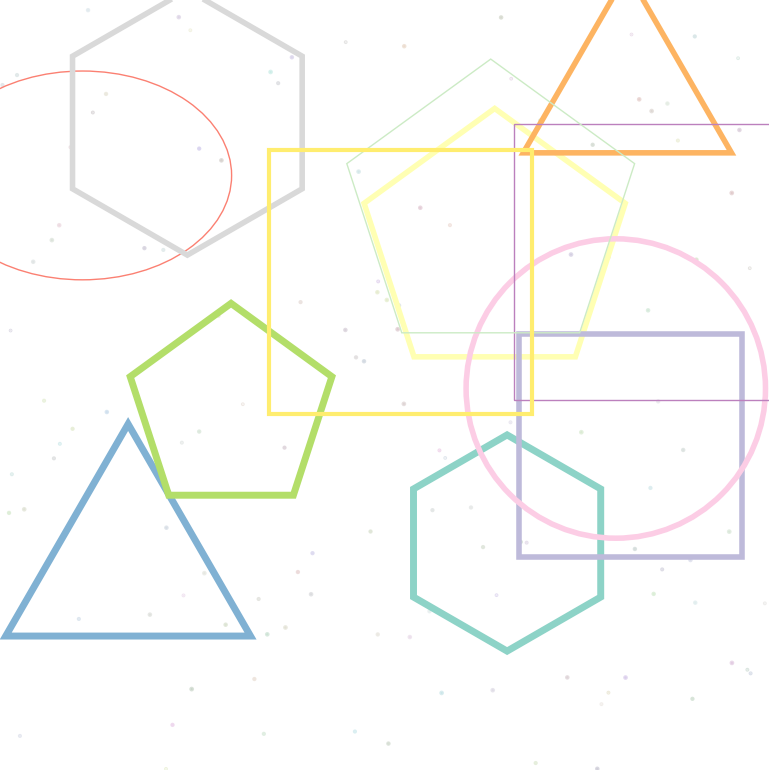[{"shape": "hexagon", "thickness": 2.5, "radius": 0.7, "center": [0.659, 0.295]}, {"shape": "pentagon", "thickness": 2, "radius": 0.89, "center": [0.642, 0.681]}, {"shape": "square", "thickness": 2, "radius": 0.72, "center": [0.819, 0.421]}, {"shape": "oval", "thickness": 0.5, "radius": 0.97, "center": [0.107, 0.772]}, {"shape": "triangle", "thickness": 2.5, "radius": 0.92, "center": [0.166, 0.266]}, {"shape": "triangle", "thickness": 2, "radius": 0.78, "center": [0.815, 0.88]}, {"shape": "pentagon", "thickness": 2.5, "radius": 0.69, "center": [0.3, 0.468]}, {"shape": "circle", "thickness": 2, "radius": 0.97, "center": [0.8, 0.495]}, {"shape": "hexagon", "thickness": 2, "radius": 0.86, "center": [0.243, 0.841]}, {"shape": "square", "thickness": 0.5, "radius": 0.9, "center": [0.847, 0.66]}, {"shape": "pentagon", "thickness": 0.5, "radius": 0.98, "center": [0.637, 0.727]}, {"shape": "square", "thickness": 1.5, "radius": 0.85, "center": [0.52, 0.634]}]